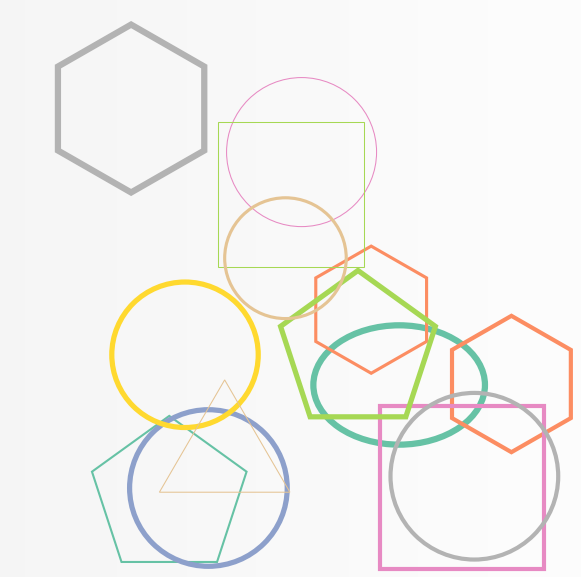[{"shape": "oval", "thickness": 3, "radius": 0.74, "center": [0.687, 0.333]}, {"shape": "pentagon", "thickness": 1, "radius": 0.7, "center": [0.291, 0.139]}, {"shape": "hexagon", "thickness": 1.5, "radius": 0.55, "center": [0.639, 0.463]}, {"shape": "hexagon", "thickness": 2, "radius": 0.59, "center": [0.88, 0.334]}, {"shape": "circle", "thickness": 2.5, "radius": 0.68, "center": [0.359, 0.154]}, {"shape": "square", "thickness": 2, "radius": 0.7, "center": [0.796, 0.155]}, {"shape": "circle", "thickness": 0.5, "radius": 0.65, "center": [0.519, 0.736]}, {"shape": "pentagon", "thickness": 2.5, "radius": 0.7, "center": [0.616, 0.391]}, {"shape": "square", "thickness": 0.5, "radius": 0.63, "center": [0.501, 0.662]}, {"shape": "circle", "thickness": 2.5, "radius": 0.63, "center": [0.318, 0.385]}, {"shape": "triangle", "thickness": 0.5, "radius": 0.65, "center": [0.387, 0.212]}, {"shape": "circle", "thickness": 1.5, "radius": 0.52, "center": [0.491, 0.552]}, {"shape": "circle", "thickness": 2, "radius": 0.72, "center": [0.816, 0.174]}, {"shape": "hexagon", "thickness": 3, "radius": 0.73, "center": [0.226, 0.811]}]